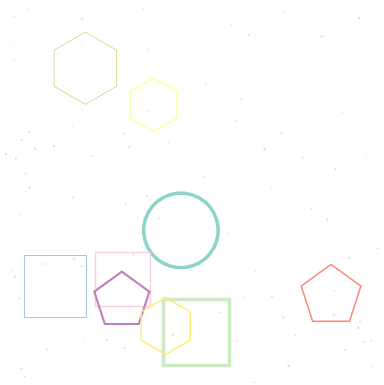[{"shape": "circle", "thickness": 2.5, "radius": 0.48, "center": [0.47, 0.402]}, {"shape": "hexagon", "thickness": 1.5, "radius": 0.35, "center": [0.399, 0.728]}, {"shape": "pentagon", "thickness": 1, "radius": 0.41, "center": [0.86, 0.232]}, {"shape": "square", "thickness": 0.5, "radius": 0.41, "center": [0.143, 0.257]}, {"shape": "hexagon", "thickness": 0.5, "radius": 0.47, "center": [0.222, 0.823]}, {"shape": "square", "thickness": 1, "radius": 0.36, "center": [0.317, 0.275]}, {"shape": "pentagon", "thickness": 1.5, "radius": 0.38, "center": [0.316, 0.219]}, {"shape": "square", "thickness": 2.5, "radius": 0.43, "center": [0.509, 0.137]}, {"shape": "hexagon", "thickness": 1, "radius": 0.37, "center": [0.43, 0.153]}]